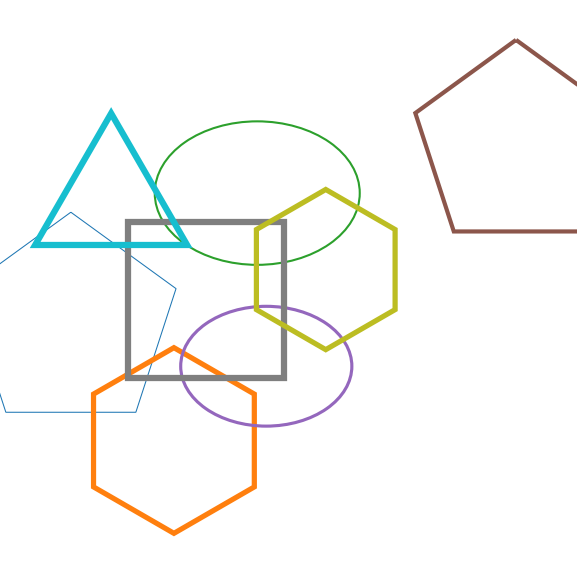[{"shape": "pentagon", "thickness": 0.5, "radius": 0.96, "center": [0.123, 0.44]}, {"shape": "hexagon", "thickness": 2.5, "radius": 0.8, "center": [0.301, 0.236]}, {"shape": "oval", "thickness": 1, "radius": 0.89, "center": [0.445, 0.665]}, {"shape": "oval", "thickness": 1.5, "radius": 0.74, "center": [0.461, 0.365]}, {"shape": "pentagon", "thickness": 2, "radius": 0.92, "center": [0.894, 0.747]}, {"shape": "square", "thickness": 3, "radius": 0.67, "center": [0.356, 0.479]}, {"shape": "hexagon", "thickness": 2.5, "radius": 0.69, "center": [0.564, 0.532]}, {"shape": "triangle", "thickness": 3, "radius": 0.76, "center": [0.192, 0.651]}]